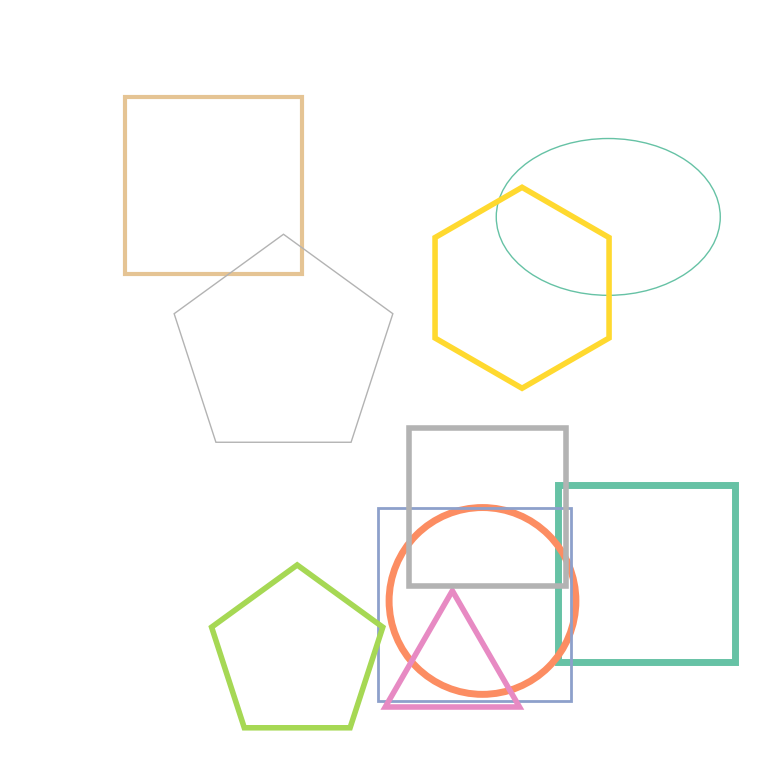[{"shape": "square", "thickness": 2.5, "radius": 0.58, "center": [0.84, 0.255]}, {"shape": "oval", "thickness": 0.5, "radius": 0.73, "center": [0.79, 0.718]}, {"shape": "circle", "thickness": 2.5, "radius": 0.61, "center": [0.627, 0.22]}, {"shape": "square", "thickness": 1, "radius": 0.63, "center": [0.617, 0.215]}, {"shape": "triangle", "thickness": 2, "radius": 0.5, "center": [0.587, 0.132]}, {"shape": "pentagon", "thickness": 2, "radius": 0.58, "center": [0.386, 0.149]}, {"shape": "hexagon", "thickness": 2, "radius": 0.65, "center": [0.678, 0.626]}, {"shape": "square", "thickness": 1.5, "radius": 0.58, "center": [0.277, 0.759]}, {"shape": "square", "thickness": 2, "radius": 0.51, "center": [0.633, 0.341]}, {"shape": "pentagon", "thickness": 0.5, "radius": 0.75, "center": [0.368, 0.546]}]